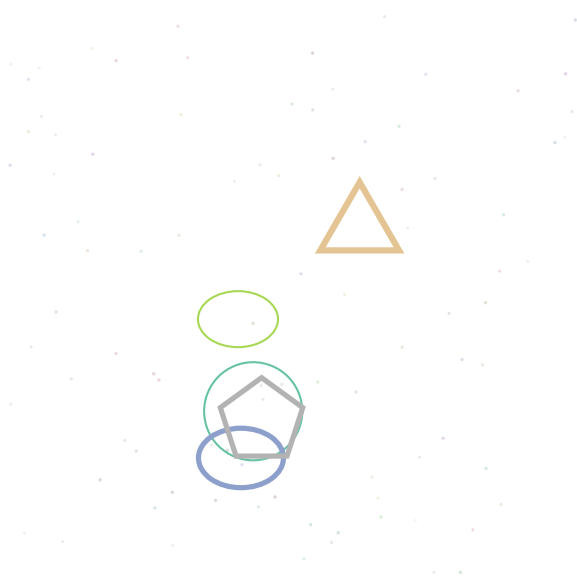[{"shape": "circle", "thickness": 1, "radius": 0.42, "center": [0.438, 0.287]}, {"shape": "oval", "thickness": 2.5, "radius": 0.37, "center": [0.417, 0.206]}, {"shape": "oval", "thickness": 1, "radius": 0.35, "center": [0.412, 0.446]}, {"shape": "triangle", "thickness": 3, "radius": 0.39, "center": [0.623, 0.605]}, {"shape": "pentagon", "thickness": 2.5, "radius": 0.38, "center": [0.453, 0.27]}]